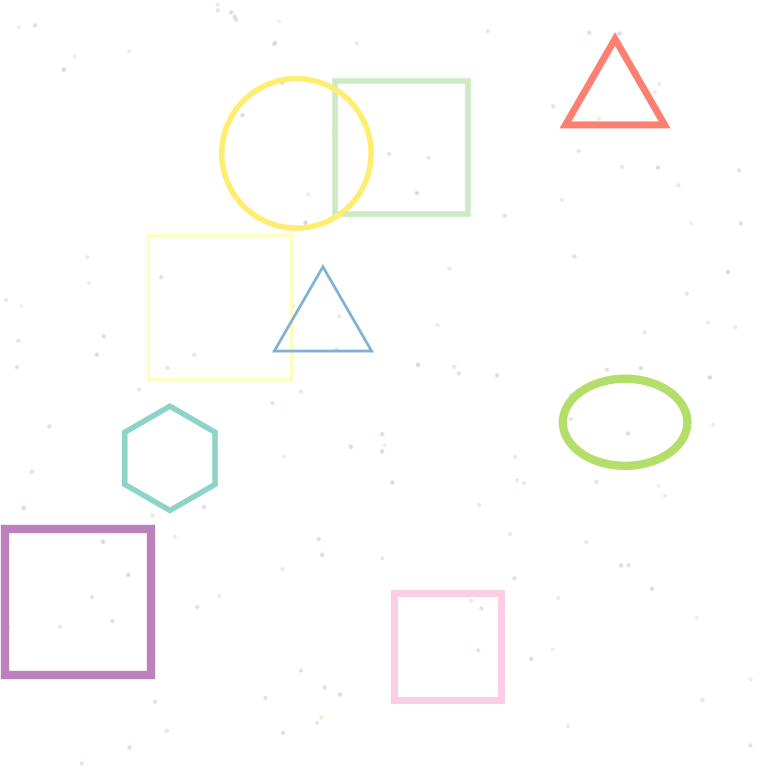[{"shape": "hexagon", "thickness": 2, "radius": 0.34, "center": [0.221, 0.405]}, {"shape": "square", "thickness": 1, "radius": 0.47, "center": [0.285, 0.601]}, {"shape": "triangle", "thickness": 2.5, "radius": 0.37, "center": [0.799, 0.875]}, {"shape": "triangle", "thickness": 1, "radius": 0.36, "center": [0.419, 0.581]}, {"shape": "oval", "thickness": 3, "radius": 0.4, "center": [0.812, 0.452]}, {"shape": "square", "thickness": 2.5, "radius": 0.35, "center": [0.582, 0.16]}, {"shape": "square", "thickness": 3, "radius": 0.47, "center": [0.101, 0.218]}, {"shape": "square", "thickness": 2, "radius": 0.43, "center": [0.522, 0.808]}, {"shape": "circle", "thickness": 2, "radius": 0.49, "center": [0.385, 0.801]}]